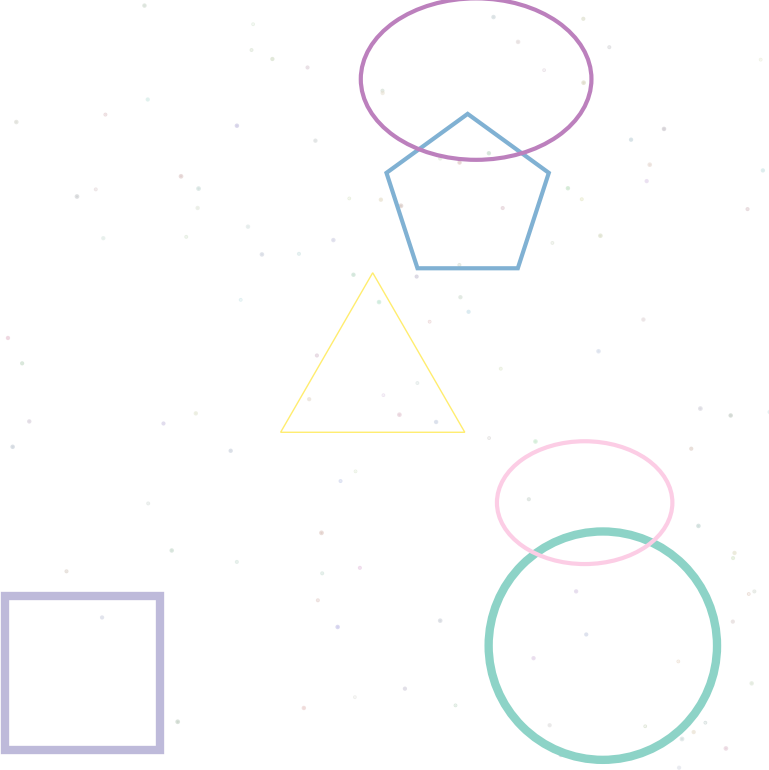[{"shape": "circle", "thickness": 3, "radius": 0.74, "center": [0.783, 0.161]}, {"shape": "square", "thickness": 3, "radius": 0.5, "center": [0.107, 0.126]}, {"shape": "pentagon", "thickness": 1.5, "radius": 0.55, "center": [0.607, 0.741]}, {"shape": "oval", "thickness": 1.5, "radius": 0.57, "center": [0.759, 0.347]}, {"shape": "oval", "thickness": 1.5, "radius": 0.75, "center": [0.618, 0.897]}, {"shape": "triangle", "thickness": 0.5, "radius": 0.69, "center": [0.484, 0.508]}]